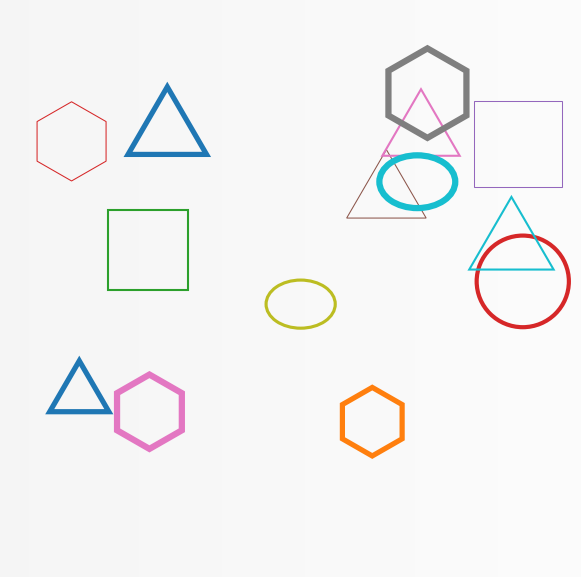[{"shape": "triangle", "thickness": 2.5, "radius": 0.39, "center": [0.288, 0.771]}, {"shape": "triangle", "thickness": 2.5, "radius": 0.29, "center": [0.136, 0.316]}, {"shape": "hexagon", "thickness": 2.5, "radius": 0.3, "center": [0.64, 0.269]}, {"shape": "square", "thickness": 1, "radius": 0.34, "center": [0.255, 0.567]}, {"shape": "circle", "thickness": 2, "radius": 0.4, "center": [0.899, 0.512]}, {"shape": "hexagon", "thickness": 0.5, "radius": 0.34, "center": [0.123, 0.754]}, {"shape": "square", "thickness": 0.5, "radius": 0.38, "center": [0.891, 0.75]}, {"shape": "triangle", "thickness": 0.5, "radius": 0.39, "center": [0.665, 0.661]}, {"shape": "triangle", "thickness": 1, "radius": 0.38, "center": [0.724, 0.768]}, {"shape": "hexagon", "thickness": 3, "radius": 0.32, "center": [0.257, 0.286]}, {"shape": "hexagon", "thickness": 3, "radius": 0.39, "center": [0.735, 0.838]}, {"shape": "oval", "thickness": 1.5, "radius": 0.3, "center": [0.517, 0.473]}, {"shape": "oval", "thickness": 3, "radius": 0.33, "center": [0.718, 0.684]}, {"shape": "triangle", "thickness": 1, "radius": 0.42, "center": [0.88, 0.574]}]